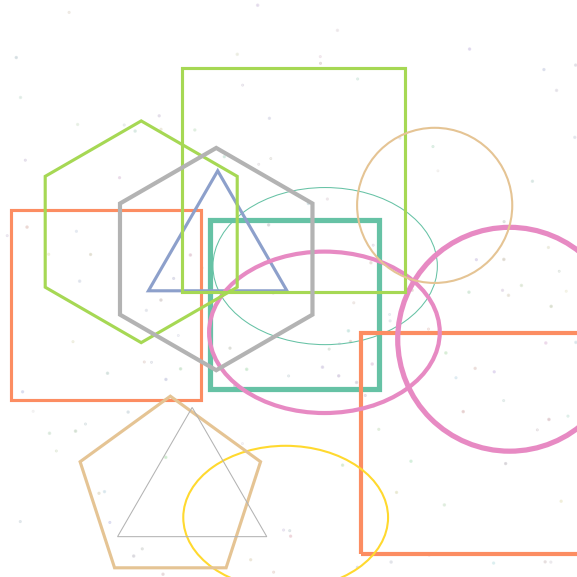[{"shape": "square", "thickness": 2.5, "radius": 0.73, "center": [0.511, 0.471]}, {"shape": "oval", "thickness": 0.5, "radius": 0.97, "center": [0.563, 0.538]}, {"shape": "square", "thickness": 2, "radius": 0.96, "center": [0.816, 0.232]}, {"shape": "square", "thickness": 1.5, "radius": 0.82, "center": [0.184, 0.471]}, {"shape": "triangle", "thickness": 1.5, "radius": 0.69, "center": [0.377, 0.565]}, {"shape": "circle", "thickness": 2.5, "radius": 0.97, "center": [0.882, 0.412]}, {"shape": "oval", "thickness": 2, "radius": 1.0, "center": [0.562, 0.424]}, {"shape": "hexagon", "thickness": 1.5, "radius": 0.96, "center": [0.245, 0.598]}, {"shape": "square", "thickness": 1.5, "radius": 0.97, "center": [0.508, 0.688]}, {"shape": "oval", "thickness": 1, "radius": 0.89, "center": [0.495, 0.103]}, {"shape": "pentagon", "thickness": 1.5, "radius": 0.82, "center": [0.295, 0.149]}, {"shape": "circle", "thickness": 1, "radius": 0.67, "center": [0.753, 0.643]}, {"shape": "hexagon", "thickness": 2, "radius": 0.96, "center": [0.374, 0.551]}, {"shape": "triangle", "thickness": 0.5, "radius": 0.75, "center": [0.333, 0.144]}]